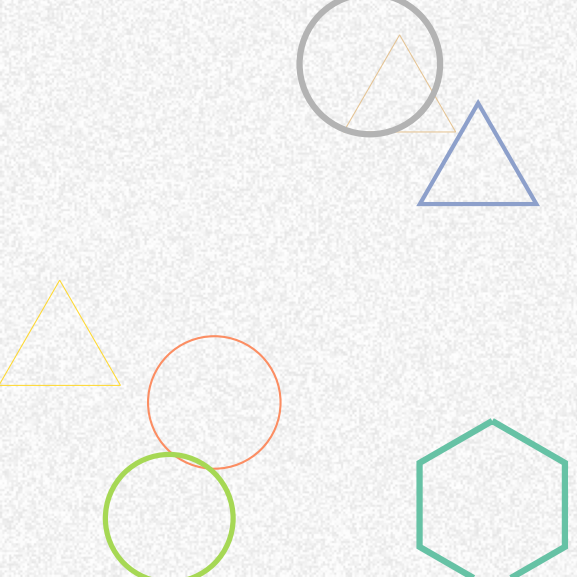[{"shape": "hexagon", "thickness": 3, "radius": 0.73, "center": [0.852, 0.125]}, {"shape": "circle", "thickness": 1, "radius": 0.57, "center": [0.371, 0.302]}, {"shape": "triangle", "thickness": 2, "radius": 0.58, "center": [0.828, 0.704]}, {"shape": "circle", "thickness": 2.5, "radius": 0.55, "center": [0.293, 0.102]}, {"shape": "triangle", "thickness": 0.5, "radius": 0.61, "center": [0.103, 0.393]}, {"shape": "triangle", "thickness": 0.5, "radius": 0.56, "center": [0.692, 0.827]}, {"shape": "circle", "thickness": 3, "radius": 0.61, "center": [0.64, 0.888]}]